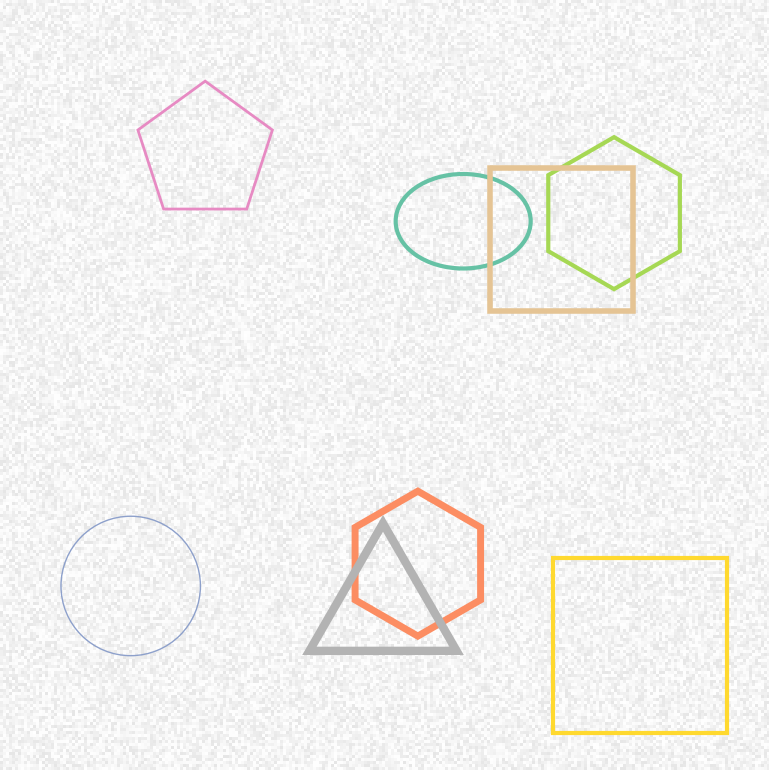[{"shape": "oval", "thickness": 1.5, "radius": 0.44, "center": [0.602, 0.713]}, {"shape": "hexagon", "thickness": 2.5, "radius": 0.47, "center": [0.543, 0.268]}, {"shape": "circle", "thickness": 0.5, "radius": 0.45, "center": [0.17, 0.239]}, {"shape": "pentagon", "thickness": 1, "radius": 0.46, "center": [0.266, 0.803]}, {"shape": "hexagon", "thickness": 1.5, "radius": 0.49, "center": [0.797, 0.723]}, {"shape": "square", "thickness": 1.5, "radius": 0.57, "center": [0.831, 0.162]}, {"shape": "square", "thickness": 2, "radius": 0.46, "center": [0.73, 0.689]}, {"shape": "triangle", "thickness": 3, "radius": 0.55, "center": [0.497, 0.21]}]